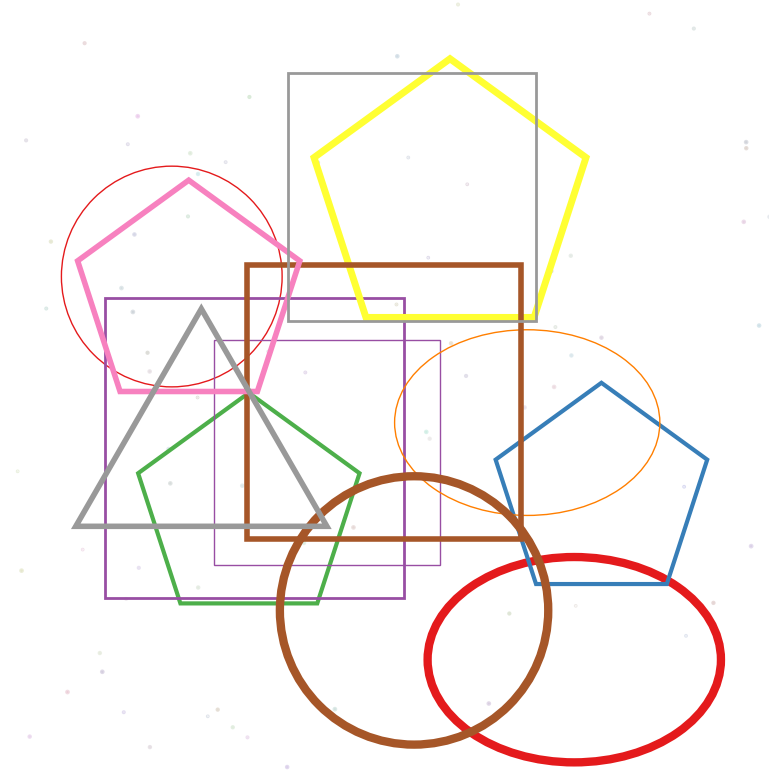[{"shape": "circle", "thickness": 0.5, "radius": 0.72, "center": [0.223, 0.641]}, {"shape": "oval", "thickness": 3, "radius": 0.95, "center": [0.746, 0.143]}, {"shape": "pentagon", "thickness": 1.5, "radius": 0.72, "center": [0.781, 0.358]}, {"shape": "pentagon", "thickness": 1.5, "radius": 0.76, "center": [0.323, 0.339]}, {"shape": "square", "thickness": 0.5, "radius": 0.73, "center": [0.425, 0.412]}, {"shape": "square", "thickness": 1, "radius": 0.97, "center": [0.331, 0.418]}, {"shape": "oval", "thickness": 0.5, "radius": 0.86, "center": [0.685, 0.451]}, {"shape": "pentagon", "thickness": 2.5, "radius": 0.93, "center": [0.584, 0.738]}, {"shape": "square", "thickness": 2, "radius": 0.89, "center": [0.499, 0.478]}, {"shape": "circle", "thickness": 3, "radius": 0.87, "center": [0.538, 0.207]}, {"shape": "pentagon", "thickness": 2, "radius": 0.76, "center": [0.245, 0.614]}, {"shape": "square", "thickness": 1, "radius": 0.8, "center": [0.535, 0.744]}, {"shape": "triangle", "thickness": 2, "radius": 0.94, "center": [0.261, 0.411]}]